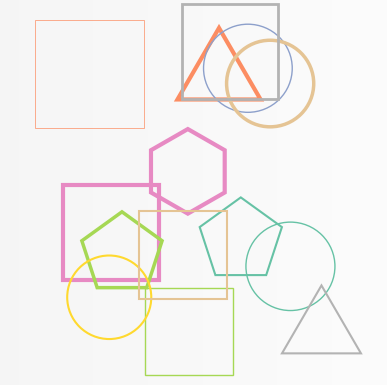[{"shape": "circle", "thickness": 1, "radius": 0.57, "center": [0.75, 0.308]}, {"shape": "pentagon", "thickness": 1.5, "radius": 0.56, "center": [0.621, 0.376]}, {"shape": "square", "thickness": 0.5, "radius": 0.7, "center": [0.231, 0.808]}, {"shape": "triangle", "thickness": 3, "radius": 0.62, "center": [0.565, 0.804]}, {"shape": "circle", "thickness": 1, "radius": 0.57, "center": [0.64, 0.823]}, {"shape": "hexagon", "thickness": 3, "radius": 0.55, "center": [0.485, 0.555]}, {"shape": "square", "thickness": 3, "radius": 0.62, "center": [0.286, 0.395]}, {"shape": "square", "thickness": 1, "radius": 0.57, "center": [0.488, 0.138]}, {"shape": "pentagon", "thickness": 2.5, "radius": 0.54, "center": [0.315, 0.341]}, {"shape": "circle", "thickness": 1.5, "radius": 0.54, "center": [0.282, 0.228]}, {"shape": "circle", "thickness": 2.5, "radius": 0.56, "center": [0.697, 0.783]}, {"shape": "square", "thickness": 1.5, "radius": 0.57, "center": [0.473, 0.336]}, {"shape": "square", "thickness": 2, "radius": 0.62, "center": [0.595, 0.866]}, {"shape": "triangle", "thickness": 1.5, "radius": 0.59, "center": [0.83, 0.141]}]